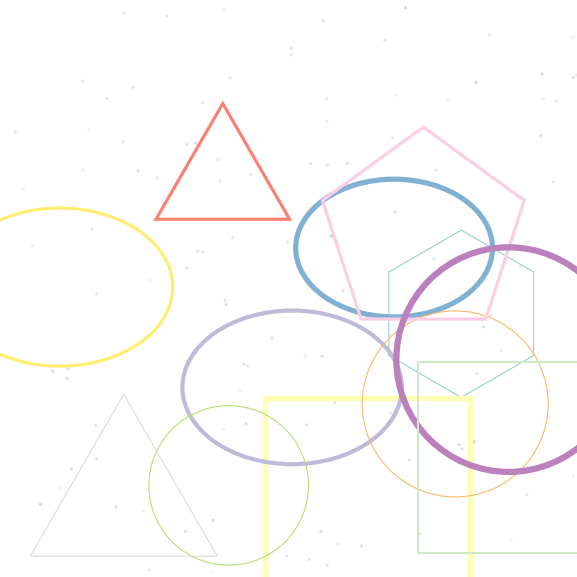[{"shape": "hexagon", "thickness": 0.5, "radius": 0.72, "center": [0.799, 0.456]}, {"shape": "square", "thickness": 2.5, "radius": 0.88, "center": [0.636, 0.134]}, {"shape": "oval", "thickness": 2, "radius": 0.95, "center": [0.506, 0.328]}, {"shape": "triangle", "thickness": 1.5, "radius": 0.67, "center": [0.386, 0.686]}, {"shape": "oval", "thickness": 2.5, "radius": 0.85, "center": [0.682, 0.57]}, {"shape": "circle", "thickness": 0.5, "radius": 0.81, "center": [0.788, 0.3]}, {"shape": "circle", "thickness": 0.5, "radius": 0.69, "center": [0.396, 0.159]}, {"shape": "pentagon", "thickness": 1.5, "radius": 0.92, "center": [0.733, 0.595]}, {"shape": "triangle", "thickness": 0.5, "radius": 0.94, "center": [0.214, 0.129]}, {"shape": "circle", "thickness": 3, "radius": 0.97, "center": [0.881, 0.376]}, {"shape": "square", "thickness": 1, "radius": 0.83, "center": [0.89, 0.207]}, {"shape": "oval", "thickness": 1.5, "radius": 0.98, "center": [0.104, 0.502]}]